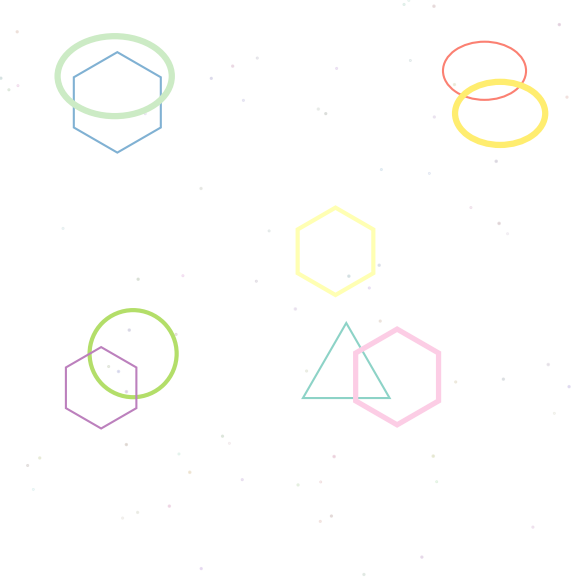[{"shape": "triangle", "thickness": 1, "radius": 0.43, "center": [0.6, 0.353]}, {"shape": "hexagon", "thickness": 2, "radius": 0.38, "center": [0.581, 0.564]}, {"shape": "oval", "thickness": 1, "radius": 0.36, "center": [0.839, 0.877]}, {"shape": "hexagon", "thickness": 1, "radius": 0.43, "center": [0.203, 0.822]}, {"shape": "circle", "thickness": 2, "radius": 0.38, "center": [0.231, 0.387]}, {"shape": "hexagon", "thickness": 2.5, "radius": 0.41, "center": [0.688, 0.346]}, {"shape": "hexagon", "thickness": 1, "radius": 0.35, "center": [0.175, 0.328]}, {"shape": "oval", "thickness": 3, "radius": 0.49, "center": [0.199, 0.867]}, {"shape": "oval", "thickness": 3, "radius": 0.39, "center": [0.866, 0.803]}]